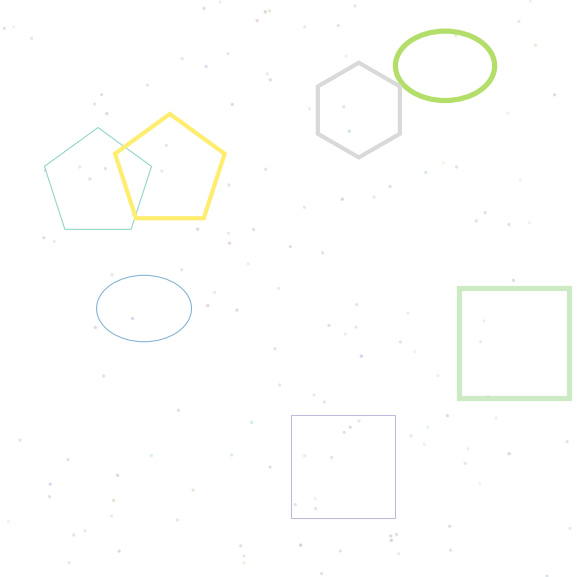[{"shape": "pentagon", "thickness": 0.5, "radius": 0.49, "center": [0.17, 0.681]}, {"shape": "square", "thickness": 0.5, "radius": 0.45, "center": [0.594, 0.192]}, {"shape": "oval", "thickness": 0.5, "radius": 0.41, "center": [0.249, 0.465]}, {"shape": "oval", "thickness": 2.5, "radius": 0.43, "center": [0.771, 0.885]}, {"shape": "hexagon", "thickness": 2, "radius": 0.41, "center": [0.621, 0.809]}, {"shape": "square", "thickness": 2.5, "radius": 0.47, "center": [0.89, 0.405]}, {"shape": "pentagon", "thickness": 2, "radius": 0.5, "center": [0.294, 0.702]}]